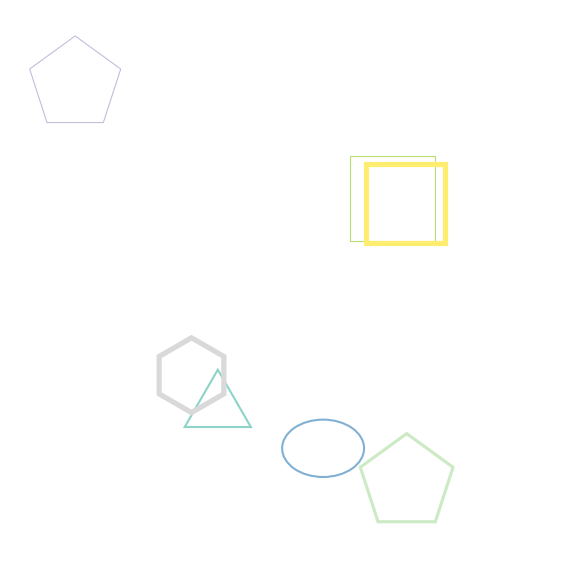[{"shape": "triangle", "thickness": 1, "radius": 0.33, "center": [0.377, 0.293]}, {"shape": "pentagon", "thickness": 0.5, "radius": 0.41, "center": [0.13, 0.854]}, {"shape": "oval", "thickness": 1, "radius": 0.35, "center": [0.559, 0.223]}, {"shape": "square", "thickness": 0.5, "radius": 0.37, "center": [0.679, 0.656]}, {"shape": "hexagon", "thickness": 2.5, "radius": 0.32, "center": [0.332, 0.349]}, {"shape": "pentagon", "thickness": 1.5, "radius": 0.42, "center": [0.704, 0.164]}, {"shape": "square", "thickness": 2.5, "radius": 0.34, "center": [0.702, 0.646]}]